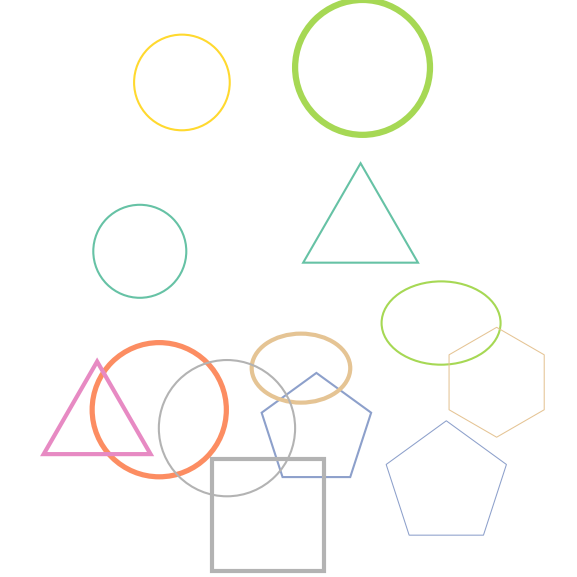[{"shape": "circle", "thickness": 1, "radius": 0.4, "center": [0.242, 0.564]}, {"shape": "triangle", "thickness": 1, "radius": 0.57, "center": [0.624, 0.602]}, {"shape": "circle", "thickness": 2.5, "radius": 0.58, "center": [0.276, 0.29]}, {"shape": "pentagon", "thickness": 1, "radius": 0.5, "center": [0.548, 0.254]}, {"shape": "pentagon", "thickness": 0.5, "radius": 0.55, "center": [0.773, 0.161]}, {"shape": "triangle", "thickness": 2, "radius": 0.53, "center": [0.168, 0.266]}, {"shape": "circle", "thickness": 3, "radius": 0.58, "center": [0.628, 0.882]}, {"shape": "oval", "thickness": 1, "radius": 0.52, "center": [0.764, 0.44]}, {"shape": "circle", "thickness": 1, "radius": 0.41, "center": [0.315, 0.856]}, {"shape": "oval", "thickness": 2, "radius": 0.43, "center": [0.521, 0.362]}, {"shape": "hexagon", "thickness": 0.5, "radius": 0.48, "center": [0.86, 0.337]}, {"shape": "square", "thickness": 2, "radius": 0.48, "center": [0.463, 0.107]}, {"shape": "circle", "thickness": 1, "radius": 0.59, "center": [0.393, 0.258]}]